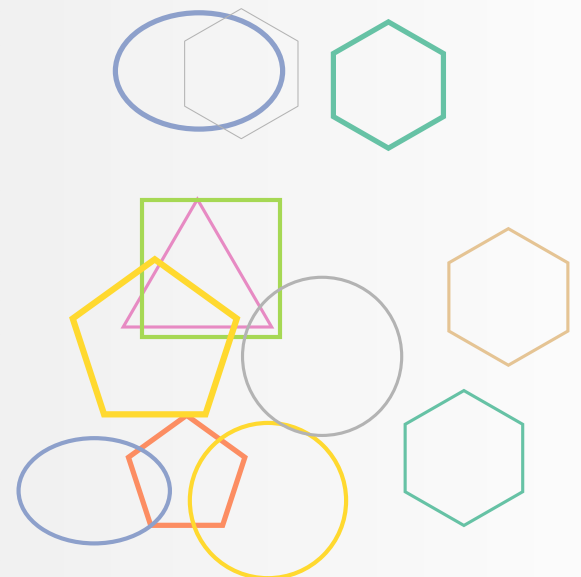[{"shape": "hexagon", "thickness": 2.5, "radius": 0.55, "center": [0.668, 0.852]}, {"shape": "hexagon", "thickness": 1.5, "radius": 0.58, "center": [0.798, 0.206]}, {"shape": "pentagon", "thickness": 2.5, "radius": 0.53, "center": [0.321, 0.175]}, {"shape": "oval", "thickness": 2, "radius": 0.65, "center": [0.162, 0.149]}, {"shape": "oval", "thickness": 2.5, "radius": 0.72, "center": [0.342, 0.876]}, {"shape": "triangle", "thickness": 1.5, "radius": 0.74, "center": [0.34, 0.507]}, {"shape": "square", "thickness": 2, "radius": 0.59, "center": [0.363, 0.534]}, {"shape": "pentagon", "thickness": 3, "radius": 0.74, "center": [0.266, 0.402]}, {"shape": "circle", "thickness": 2, "radius": 0.67, "center": [0.461, 0.132]}, {"shape": "hexagon", "thickness": 1.5, "radius": 0.59, "center": [0.875, 0.485]}, {"shape": "hexagon", "thickness": 0.5, "radius": 0.56, "center": [0.415, 0.872]}, {"shape": "circle", "thickness": 1.5, "radius": 0.68, "center": [0.554, 0.382]}]